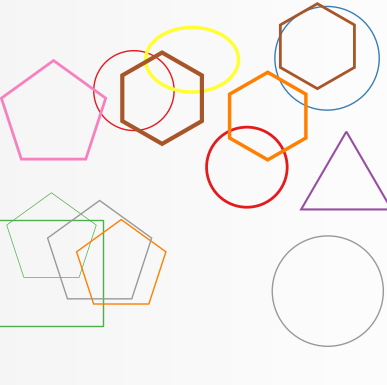[{"shape": "circle", "thickness": 2, "radius": 0.52, "center": [0.637, 0.566]}, {"shape": "circle", "thickness": 1, "radius": 0.52, "center": [0.346, 0.765]}, {"shape": "circle", "thickness": 1, "radius": 0.67, "center": [0.844, 0.849]}, {"shape": "pentagon", "thickness": 0.5, "radius": 0.61, "center": [0.133, 0.378]}, {"shape": "square", "thickness": 1, "radius": 0.69, "center": [0.127, 0.292]}, {"shape": "triangle", "thickness": 1.5, "radius": 0.67, "center": [0.894, 0.523]}, {"shape": "hexagon", "thickness": 2.5, "radius": 0.57, "center": [0.691, 0.698]}, {"shape": "pentagon", "thickness": 1, "radius": 0.61, "center": [0.313, 0.308]}, {"shape": "oval", "thickness": 2.5, "radius": 0.6, "center": [0.496, 0.845]}, {"shape": "hexagon", "thickness": 2, "radius": 0.55, "center": [0.819, 0.88]}, {"shape": "hexagon", "thickness": 3, "radius": 0.59, "center": [0.418, 0.745]}, {"shape": "pentagon", "thickness": 2, "radius": 0.71, "center": [0.138, 0.701]}, {"shape": "pentagon", "thickness": 1, "radius": 0.71, "center": [0.257, 0.338]}, {"shape": "circle", "thickness": 1, "radius": 0.72, "center": [0.846, 0.244]}]